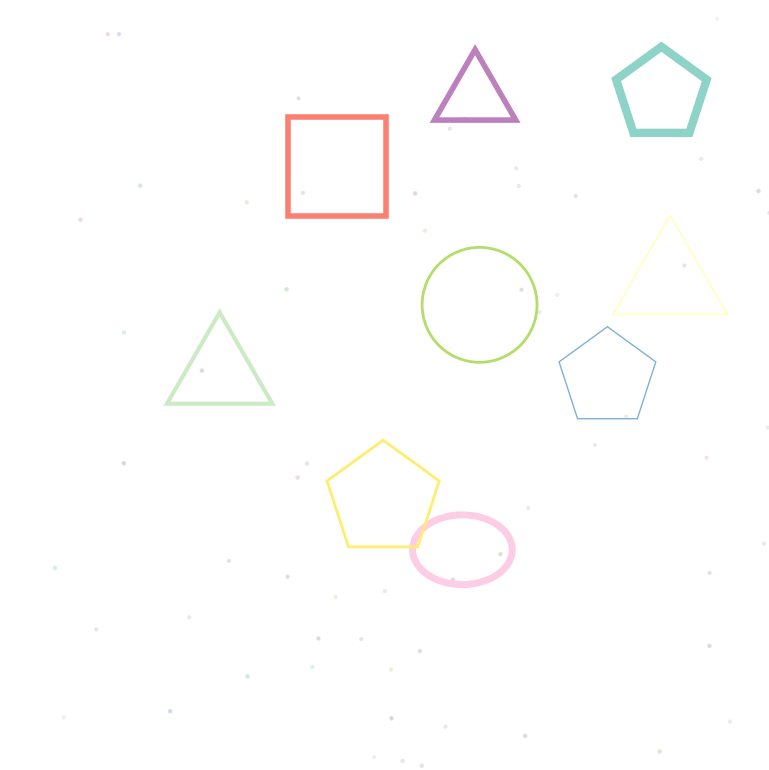[{"shape": "pentagon", "thickness": 3, "radius": 0.31, "center": [0.859, 0.878]}, {"shape": "triangle", "thickness": 0.5, "radius": 0.43, "center": [0.87, 0.635]}, {"shape": "square", "thickness": 2, "radius": 0.32, "center": [0.438, 0.784]}, {"shape": "pentagon", "thickness": 0.5, "radius": 0.33, "center": [0.789, 0.51]}, {"shape": "circle", "thickness": 1, "radius": 0.37, "center": [0.623, 0.604]}, {"shape": "oval", "thickness": 2.5, "radius": 0.32, "center": [0.601, 0.286]}, {"shape": "triangle", "thickness": 2, "radius": 0.3, "center": [0.617, 0.875]}, {"shape": "triangle", "thickness": 1.5, "radius": 0.4, "center": [0.285, 0.515]}, {"shape": "pentagon", "thickness": 1, "radius": 0.38, "center": [0.498, 0.352]}]